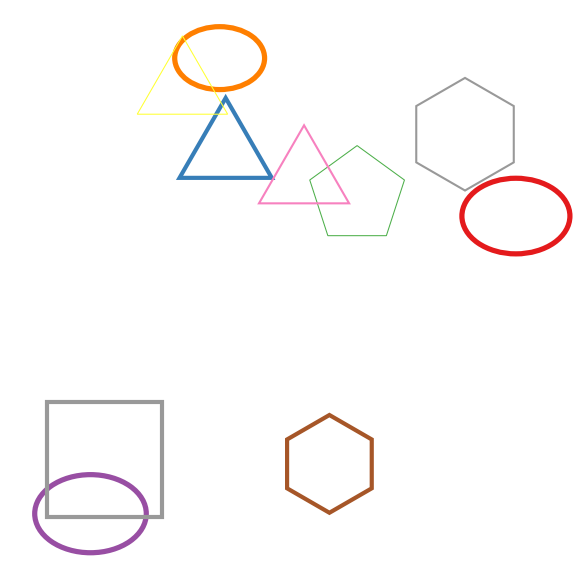[{"shape": "oval", "thickness": 2.5, "radius": 0.47, "center": [0.893, 0.625]}, {"shape": "triangle", "thickness": 2, "radius": 0.46, "center": [0.391, 0.737]}, {"shape": "pentagon", "thickness": 0.5, "radius": 0.43, "center": [0.618, 0.661]}, {"shape": "oval", "thickness": 2.5, "radius": 0.48, "center": [0.157, 0.11]}, {"shape": "oval", "thickness": 2.5, "radius": 0.39, "center": [0.38, 0.898]}, {"shape": "triangle", "thickness": 0.5, "radius": 0.45, "center": [0.316, 0.847]}, {"shape": "hexagon", "thickness": 2, "radius": 0.42, "center": [0.57, 0.196]}, {"shape": "triangle", "thickness": 1, "radius": 0.45, "center": [0.527, 0.692]}, {"shape": "hexagon", "thickness": 1, "radius": 0.49, "center": [0.805, 0.767]}, {"shape": "square", "thickness": 2, "radius": 0.49, "center": [0.181, 0.203]}]